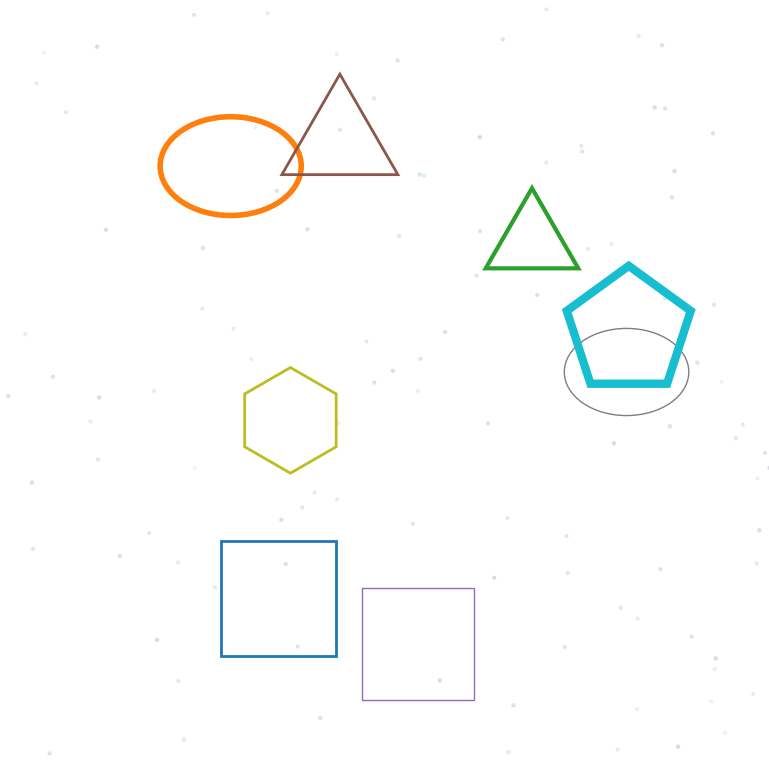[{"shape": "square", "thickness": 1, "radius": 0.37, "center": [0.362, 0.222]}, {"shape": "oval", "thickness": 2, "radius": 0.46, "center": [0.3, 0.784]}, {"shape": "triangle", "thickness": 1.5, "radius": 0.35, "center": [0.691, 0.686]}, {"shape": "square", "thickness": 0.5, "radius": 0.36, "center": [0.543, 0.164]}, {"shape": "triangle", "thickness": 1, "radius": 0.44, "center": [0.441, 0.817]}, {"shape": "oval", "thickness": 0.5, "radius": 0.4, "center": [0.814, 0.517]}, {"shape": "hexagon", "thickness": 1, "radius": 0.34, "center": [0.377, 0.454]}, {"shape": "pentagon", "thickness": 3, "radius": 0.42, "center": [0.817, 0.57]}]